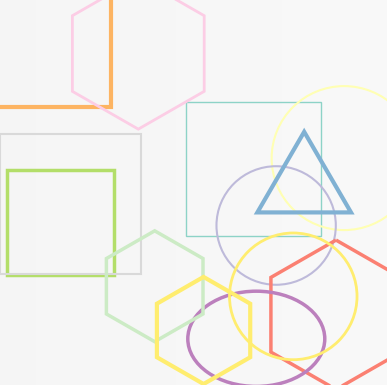[{"shape": "square", "thickness": 1, "radius": 0.87, "center": [0.654, 0.561]}, {"shape": "circle", "thickness": 1.5, "radius": 0.93, "center": [0.888, 0.589]}, {"shape": "circle", "thickness": 1.5, "radius": 0.77, "center": [0.713, 0.414]}, {"shape": "hexagon", "thickness": 2.5, "radius": 0.97, "center": [0.867, 0.182]}, {"shape": "triangle", "thickness": 3, "radius": 0.7, "center": [0.785, 0.518]}, {"shape": "square", "thickness": 3, "radius": 0.89, "center": [0.11, 0.899]}, {"shape": "square", "thickness": 2.5, "radius": 0.69, "center": [0.156, 0.422]}, {"shape": "hexagon", "thickness": 2, "radius": 0.98, "center": [0.357, 0.861]}, {"shape": "square", "thickness": 1.5, "radius": 0.91, "center": [0.183, 0.47]}, {"shape": "oval", "thickness": 2.5, "radius": 0.88, "center": [0.661, 0.12]}, {"shape": "hexagon", "thickness": 2.5, "radius": 0.72, "center": [0.399, 0.257]}, {"shape": "circle", "thickness": 2, "radius": 0.82, "center": [0.757, 0.23]}, {"shape": "hexagon", "thickness": 3, "radius": 0.7, "center": [0.525, 0.142]}]